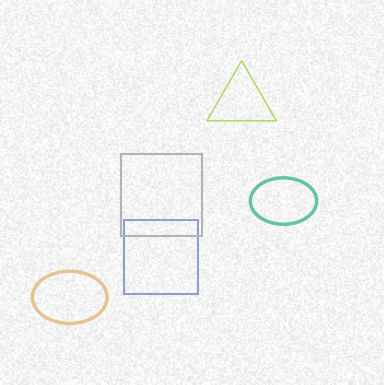[{"shape": "oval", "thickness": 2.5, "radius": 0.43, "center": [0.736, 0.478]}, {"shape": "square", "thickness": 1.5, "radius": 0.48, "center": [0.418, 0.332]}, {"shape": "triangle", "thickness": 1, "radius": 0.52, "center": [0.628, 0.738]}, {"shape": "oval", "thickness": 2.5, "radius": 0.49, "center": [0.181, 0.228]}, {"shape": "square", "thickness": 1.5, "radius": 0.53, "center": [0.419, 0.494]}]